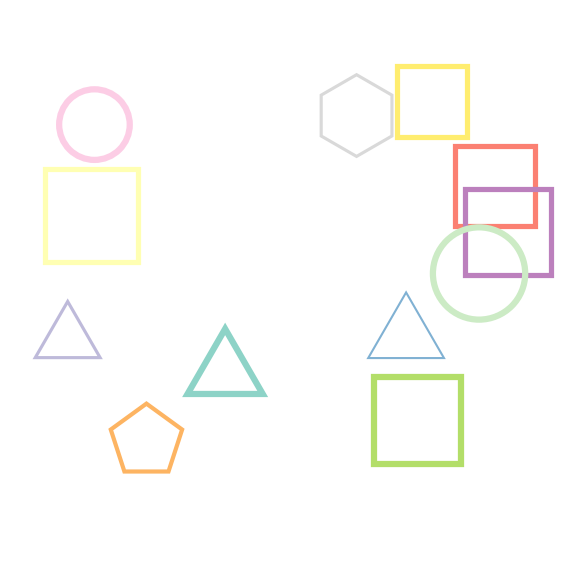[{"shape": "triangle", "thickness": 3, "radius": 0.38, "center": [0.39, 0.355]}, {"shape": "square", "thickness": 2.5, "radius": 0.4, "center": [0.159, 0.625]}, {"shape": "triangle", "thickness": 1.5, "radius": 0.32, "center": [0.117, 0.412]}, {"shape": "square", "thickness": 2.5, "radius": 0.35, "center": [0.856, 0.677]}, {"shape": "triangle", "thickness": 1, "radius": 0.38, "center": [0.703, 0.417]}, {"shape": "pentagon", "thickness": 2, "radius": 0.32, "center": [0.254, 0.235]}, {"shape": "square", "thickness": 3, "radius": 0.38, "center": [0.723, 0.271]}, {"shape": "circle", "thickness": 3, "radius": 0.31, "center": [0.164, 0.783]}, {"shape": "hexagon", "thickness": 1.5, "radius": 0.35, "center": [0.617, 0.799]}, {"shape": "square", "thickness": 2.5, "radius": 0.37, "center": [0.879, 0.598]}, {"shape": "circle", "thickness": 3, "radius": 0.4, "center": [0.83, 0.526]}, {"shape": "square", "thickness": 2.5, "radius": 0.31, "center": [0.748, 0.823]}]